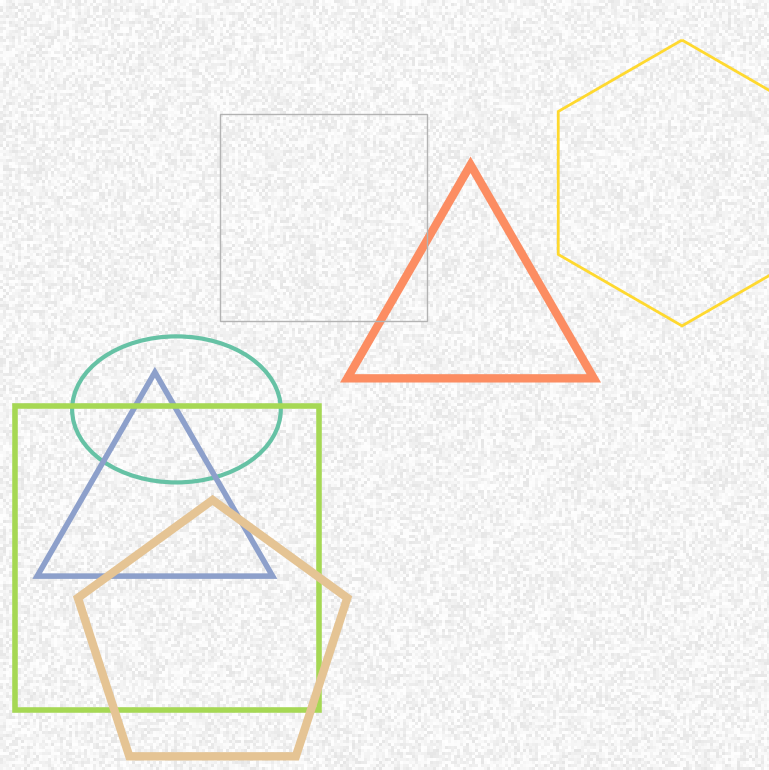[{"shape": "oval", "thickness": 1.5, "radius": 0.68, "center": [0.229, 0.468]}, {"shape": "triangle", "thickness": 3, "radius": 0.92, "center": [0.611, 0.601]}, {"shape": "triangle", "thickness": 2, "radius": 0.88, "center": [0.201, 0.34]}, {"shape": "square", "thickness": 2, "radius": 0.99, "center": [0.217, 0.276]}, {"shape": "hexagon", "thickness": 1, "radius": 0.93, "center": [0.886, 0.762]}, {"shape": "pentagon", "thickness": 3, "radius": 0.92, "center": [0.276, 0.167]}, {"shape": "square", "thickness": 0.5, "radius": 0.67, "center": [0.42, 0.718]}]